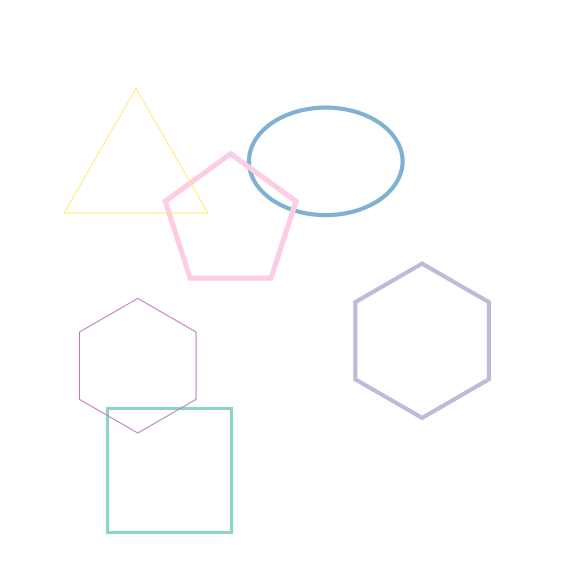[{"shape": "square", "thickness": 1.5, "radius": 0.54, "center": [0.293, 0.185]}, {"shape": "hexagon", "thickness": 2, "radius": 0.67, "center": [0.731, 0.409]}, {"shape": "oval", "thickness": 2, "radius": 0.67, "center": [0.564, 0.72]}, {"shape": "pentagon", "thickness": 2.5, "radius": 0.6, "center": [0.399, 0.614]}, {"shape": "hexagon", "thickness": 0.5, "radius": 0.58, "center": [0.239, 0.366]}, {"shape": "triangle", "thickness": 0.5, "radius": 0.72, "center": [0.236, 0.702]}]